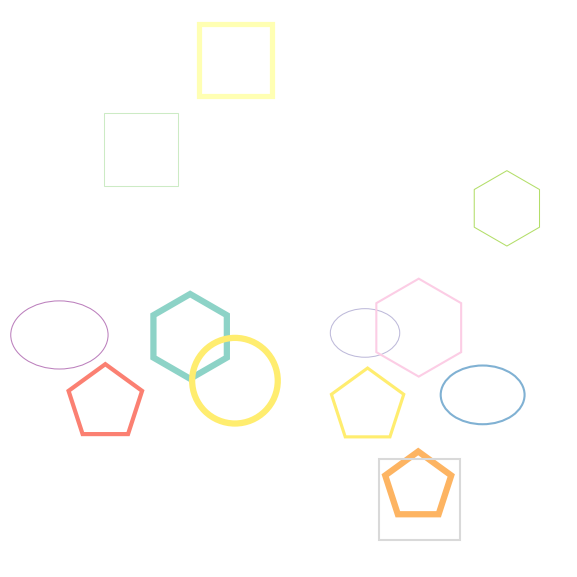[{"shape": "hexagon", "thickness": 3, "radius": 0.37, "center": [0.329, 0.417]}, {"shape": "square", "thickness": 2.5, "radius": 0.31, "center": [0.408, 0.895]}, {"shape": "oval", "thickness": 0.5, "radius": 0.3, "center": [0.632, 0.423]}, {"shape": "pentagon", "thickness": 2, "radius": 0.33, "center": [0.182, 0.302]}, {"shape": "oval", "thickness": 1, "radius": 0.36, "center": [0.836, 0.315]}, {"shape": "pentagon", "thickness": 3, "radius": 0.3, "center": [0.724, 0.157]}, {"shape": "hexagon", "thickness": 0.5, "radius": 0.33, "center": [0.878, 0.638]}, {"shape": "hexagon", "thickness": 1, "radius": 0.42, "center": [0.725, 0.432]}, {"shape": "square", "thickness": 1, "radius": 0.35, "center": [0.726, 0.135]}, {"shape": "oval", "thickness": 0.5, "radius": 0.42, "center": [0.103, 0.419]}, {"shape": "square", "thickness": 0.5, "radius": 0.32, "center": [0.244, 0.74]}, {"shape": "circle", "thickness": 3, "radius": 0.37, "center": [0.407, 0.34]}, {"shape": "pentagon", "thickness": 1.5, "radius": 0.33, "center": [0.637, 0.296]}]